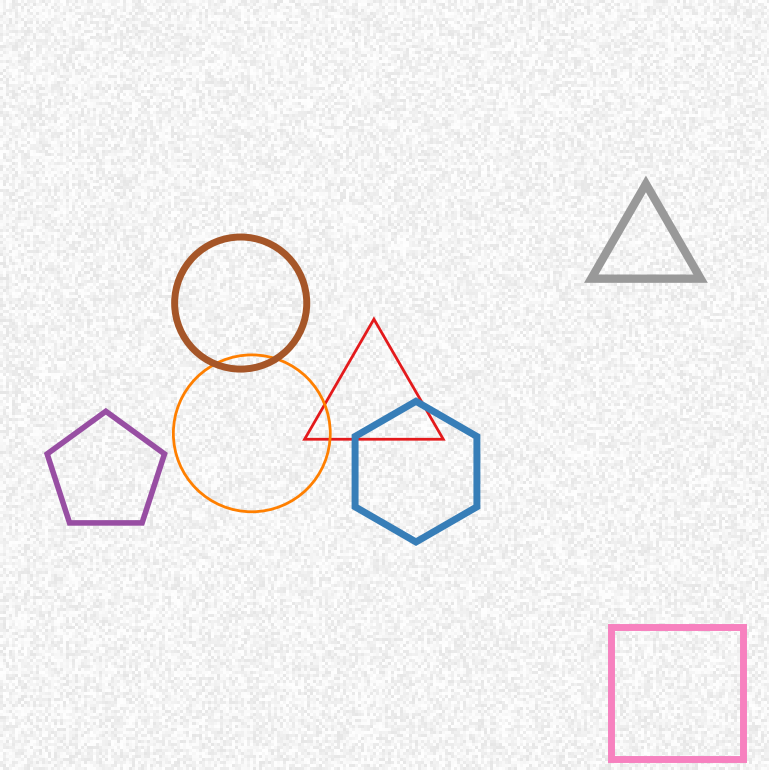[{"shape": "triangle", "thickness": 1, "radius": 0.52, "center": [0.486, 0.482]}, {"shape": "hexagon", "thickness": 2.5, "radius": 0.46, "center": [0.54, 0.387]}, {"shape": "pentagon", "thickness": 2, "radius": 0.4, "center": [0.137, 0.386]}, {"shape": "circle", "thickness": 1, "radius": 0.51, "center": [0.327, 0.437]}, {"shape": "circle", "thickness": 2.5, "radius": 0.43, "center": [0.313, 0.606]}, {"shape": "square", "thickness": 2.5, "radius": 0.43, "center": [0.879, 0.1]}, {"shape": "triangle", "thickness": 3, "radius": 0.41, "center": [0.839, 0.679]}]